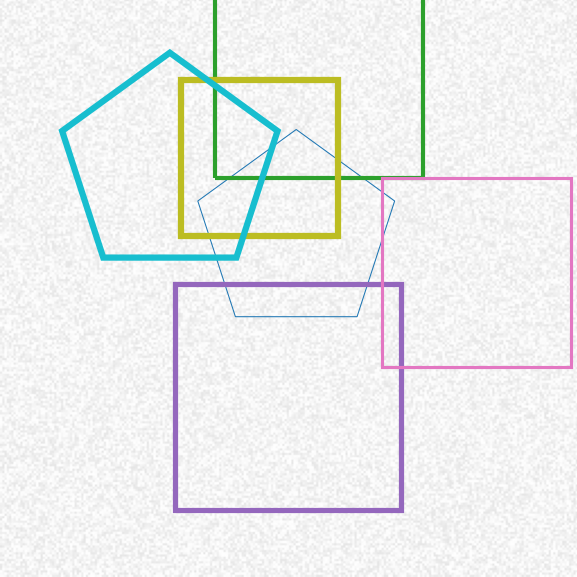[{"shape": "pentagon", "thickness": 0.5, "radius": 0.9, "center": [0.513, 0.596]}, {"shape": "square", "thickness": 2, "radius": 0.9, "center": [0.552, 0.87]}, {"shape": "square", "thickness": 2.5, "radius": 0.98, "center": [0.499, 0.312]}, {"shape": "square", "thickness": 1.5, "radius": 0.82, "center": [0.825, 0.527]}, {"shape": "square", "thickness": 3, "radius": 0.68, "center": [0.449, 0.726]}, {"shape": "pentagon", "thickness": 3, "radius": 0.98, "center": [0.294, 0.712]}]